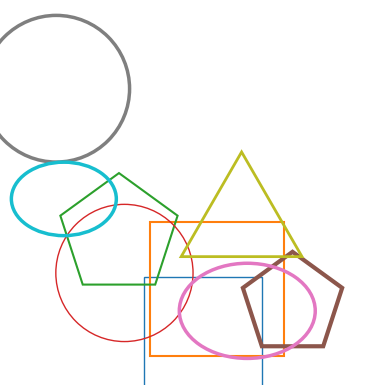[{"shape": "square", "thickness": 1, "radius": 0.77, "center": [0.527, 0.128]}, {"shape": "square", "thickness": 1.5, "radius": 0.87, "center": [0.564, 0.25]}, {"shape": "pentagon", "thickness": 1.5, "radius": 0.8, "center": [0.309, 0.39]}, {"shape": "circle", "thickness": 1, "radius": 0.89, "center": [0.323, 0.291]}, {"shape": "pentagon", "thickness": 3, "radius": 0.68, "center": [0.76, 0.21]}, {"shape": "oval", "thickness": 2.5, "radius": 0.88, "center": [0.642, 0.193]}, {"shape": "circle", "thickness": 2.5, "radius": 0.95, "center": [0.146, 0.77]}, {"shape": "triangle", "thickness": 2, "radius": 0.91, "center": [0.628, 0.424]}, {"shape": "oval", "thickness": 2.5, "radius": 0.68, "center": [0.166, 0.483]}]